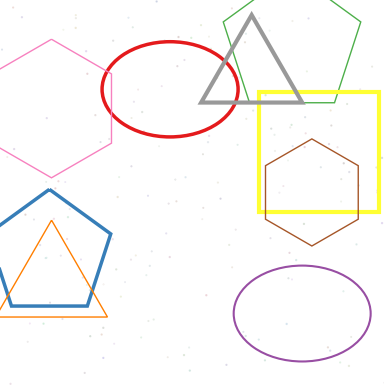[{"shape": "oval", "thickness": 2.5, "radius": 0.88, "center": [0.442, 0.768]}, {"shape": "pentagon", "thickness": 2.5, "radius": 0.84, "center": [0.128, 0.341]}, {"shape": "pentagon", "thickness": 1, "radius": 0.94, "center": [0.758, 0.885]}, {"shape": "oval", "thickness": 1.5, "radius": 0.89, "center": [0.785, 0.186]}, {"shape": "triangle", "thickness": 1, "radius": 0.84, "center": [0.134, 0.26]}, {"shape": "square", "thickness": 3, "radius": 0.78, "center": [0.828, 0.605]}, {"shape": "hexagon", "thickness": 1, "radius": 0.7, "center": [0.81, 0.5]}, {"shape": "hexagon", "thickness": 1, "radius": 0.9, "center": [0.134, 0.718]}, {"shape": "triangle", "thickness": 3, "radius": 0.76, "center": [0.654, 0.809]}]